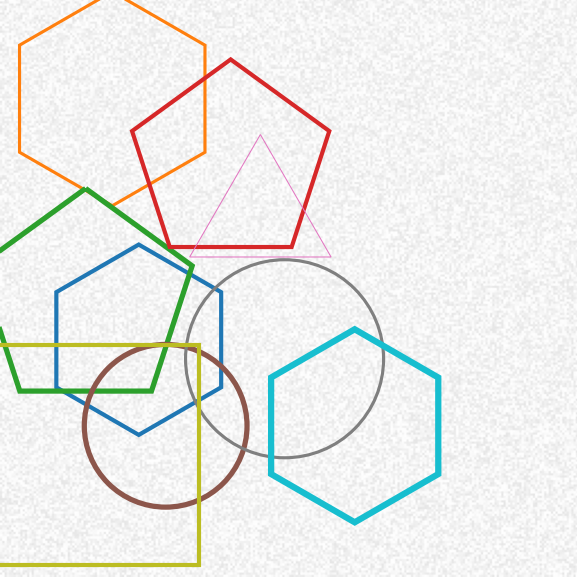[{"shape": "hexagon", "thickness": 2, "radius": 0.82, "center": [0.24, 0.411]}, {"shape": "hexagon", "thickness": 1.5, "radius": 0.93, "center": [0.194, 0.828]}, {"shape": "pentagon", "thickness": 2.5, "radius": 0.97, "center": [0.148, 0.479]}, {"shape": "pentagon", "thickness": 2, "radius": 0.9, "center": [0.399, 0.717]}, {"shape": "circle", "thickness": 2.5, "radius": 0.7, "center": [0.287, 0.262]}, {"shape": "triangle", "thickness": 0.5, "radius": 0.71, "center": [0.451, 0.625]}, {"shape": "circle", "thickness": 1.5, "radius": 0.86, "center": [0.493, 0.378]}, {"shape": "square", "thickness": 2, "radius": 0.95, "center": [0.154, 0.211]}, {"shape": "hexagon", "thickness": 3, "radius": 0.84, "center": [0.614, 0.262]}]